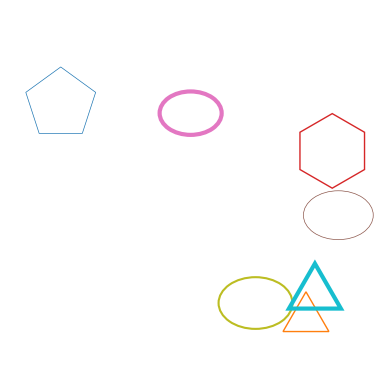[{"shape": "pentagon", "thickness": 0.5, "radius": 0.48, "center": [0.158, 0.731]}, {"shape": "triangle", "thickness": 1, "radius": 0.34, "center": [0.795, 0.173]}, {"shape": "hexagon", "thickness": 1, "radius": 0.48, "center": [0.863, 0.608]}, {"shape": "oval", "thickness": 0.5, "radius": 0.45, "center": [0.879, 0.441]}, {"shape": "oval", "thickness": 3, "radius": 0.4, "center": [0.495, 0.706]}, {"shape": "oval", "thickness": 1.5, "radius": 0.48, "center": [0.664, 0.213]}, {"shape": "triangle", "thickness": 3, "radius": 0.39, "center": [0.818, 0.237]}]